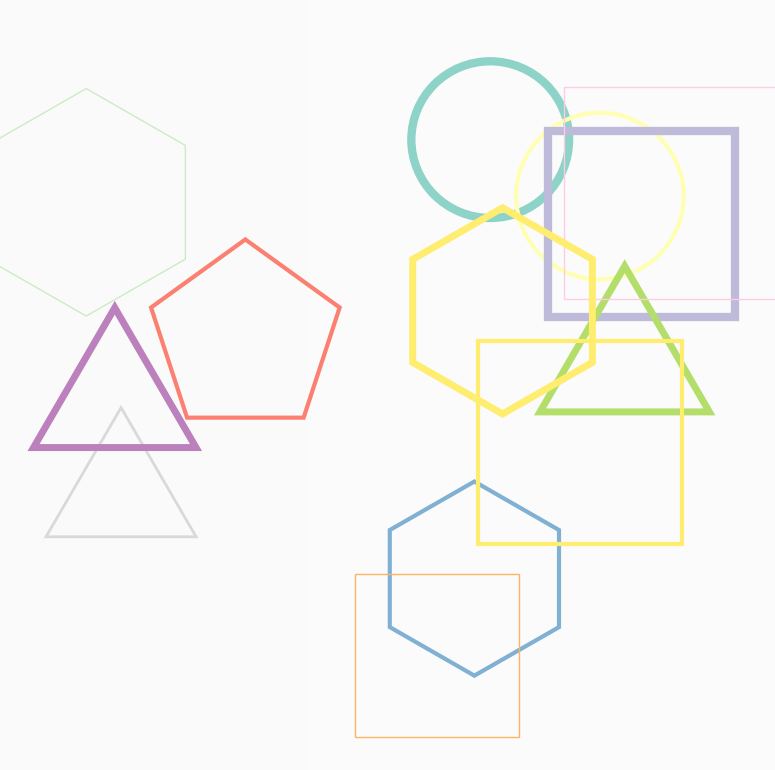[{"shape": "circle", "thickness": 3, "radius": 0.51, "center": [0.633, 0.819]}, {"shape": "circle", "thickness": 1.5, "radius": 0.54, "center": [0.774, 0.745]}, {"shape": "square", "thickness": 3, "radius": 0.6, "center": [0.827, 0.709]}, {"shape": "pentagon", "thickness": 1.5, "radius": 0.64, "center": [0.317, 0.561]}, {"shape": "hexagon", "thickness": 1.5, "radius": 0.63, "center": [0.612, 0.249]}, {"shape": "square", "thickness": 0.5, "radius": 0.53, "center": [0.563, 0.149]}, {"shape": "triangle", "thickness": 2.5, "radius": 0.63, "center": [0.806, 0.528]}, {"shape": "square", "thickness": 0.5, "radius": 0.69, "center": [0.866, 0.749]}, {"shape": "triangle", "thickness": 1, "radius": 0.56, "center": [0.156, 0.359]}, {"shape": "triangle", "thickness": 2.5, "radius": 0.61, "center": [0.148, 0.479]}, {"shape": "hexagon", "thickness": 0.5, "radius": 0.74, "center": [0.111, 0.737]}, {"shape": "hexagon", "thickness": 2.5, "radius": 0.67, "center": [0.648, 0.596]}, {"shape": "square", "thickness": 1.5, "radius": 0.66, "center": [0.748, 0.426]}]